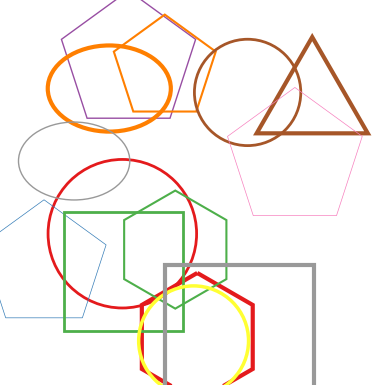[{"shape": "hexagon", "thickness": 3, "radius": 0.83, "center": [0.512, 0.125]}, {"shape": "circle", "thickness": 2, "radius": 0.96, "center": [0.318, 0.393]}, {"shape": "pentagon", "thickness": 0.5, "radius": 0.85, "center": [0.114, 0.312]}, {"shape": "hexagon", "thickness": 1.5, "radius": 0.77, "center": [0.455, 0.352]}, {"shape": "square", "thickness": 2, "radius": 0.77, "center": [0.32, 0.296]}, {"shape": "pentagon", "thickness": 1, "radius": 0.92, "center": [0.334, 0.841]}, {"shape": "oval", "thickness": 3, "radius": 0.8, "center": [0.284, 0.77]}, {"shape": "pentagon", "thickness": 1.5, "radius": 0.7, "center": [0.428, 0.823]}, {"shape": "circle", "thickness": 2.5, "radius": 0.71, "center": [0.503, 0.115]}, {"shape": "circle", "thickness": 2, "radius": 0.69, "center": [0.643, 0.76]}, {"shape": "triangle", "thickness": 3, "radius": 0.83, "center": [0.811, 0.737]}, {"shape": "pentagon", "thickness": 0.5, "radius": 0.92, "center": [0.766, 0.589]}, {"shape": "square", "thickness": 3, "radius": 0.97, "center": [0.622, 0.119]}, {"shape": "oval", "thickness": 1, "radius": 0.72, "center": [0.193, 0.582]}]